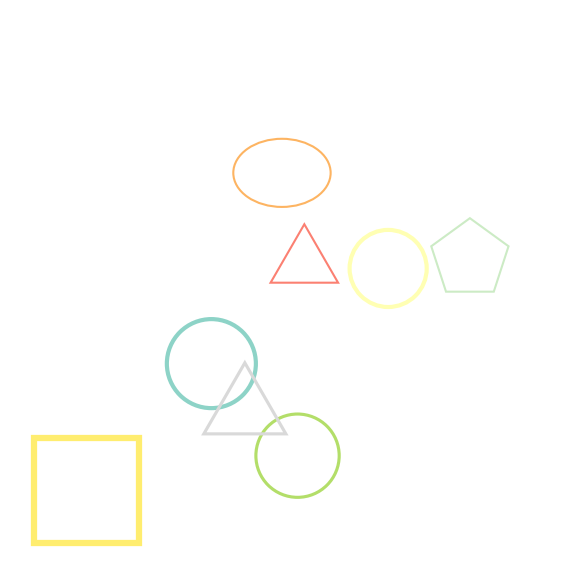[{"shape": "circle", "thickness": 2, "radius": 0.39, "center": [0.366, 0.369]}, {"shape": "circle", "thickness": 2, "radius": 0.33, "center": [0.672, 0.534]}, {"shape": "triangle", "thickness": 1, "radius": 0.34, "center": [0.527, 0.543]}, {"shape": "oval", "thickness": 1, "radius": 0.42, "center": [0.488, 0.7]}, {"shape": "circle", "thickness": 1.5, "radius": 0.36, "center": [0.515, 0.21]}, {"shape": "triangle", "thickness": 1.5, "radius": 0.41, "center": [0.424, 0.289]}, {"shape": "pentagon", "thickness": 1, "radius": 0.35, "center": [0.814, 0.551]}, {"shape": "square", "thickness": 3, "radius": 0.45, "center": [0.15, 0.15]}]